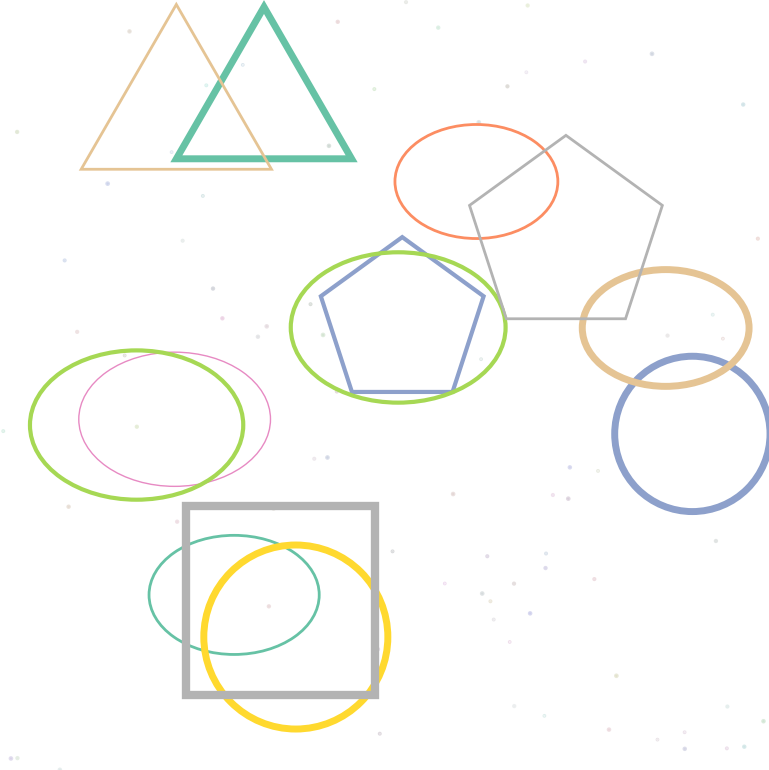[{"shape": "oval", "thickness": 1, "radius": 0.55, "center": [0.304, 0.227]}, {"shape": "triangle", "thickness": 2.5, "radius": 0.66, "center": [0.343, 0.859]}, {"shape": "oval", "thickness": 1, "radius": 0.53, "center": [0.619, 0.764]}, {"shape": "circle", "thickness": 2.5, "radius": 0.5, "center": [0.899, 0.436]}, {"shape": "pentagon", "thickness": 1.5, "radius": 0.56, "center": [0.522, 0.581]}, {"shape": "oval", "thickness": 0.5, "radius": 0.62, "center": [0.227, 0.456]}, {"shape": "oval", "thickness": 1.5, "radius": 0.69, "center": [0.177, 0.448]}, {"shape": "oval", "thickness": 1.5, "radius": 0.7, "center": [0.517, 0.575]}, {"shape": "circle", "thickness": 2.5, "radius": 0.6, "center": [0.384, 0.173]}, {"shape": "triangle", "thickness": 1, "radius": 0.71, "center": [0.229, 0.852]}, {"shape": "oval", "thickness": 2.5, "radius": 0.54, "center": [0.865, 0.574]}, {"shape": "pentagon", "thickness": 1, "radius": 0.66, "center": [0.735, 0.693]}, {"shape": "square", "thickness": 3, "radius": 0.61, "center": [0.364, 0.22]}]